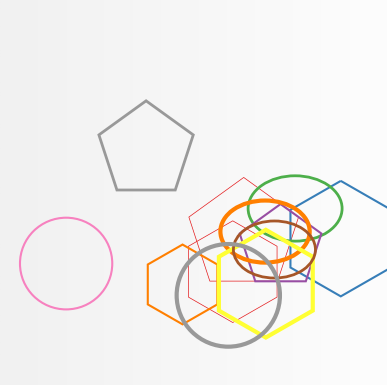[{"shape": "hexagon", "thickness": 0.5, "radius": 0.66, "center": [0.601, 0.294]}, {"shape": "pentagon", "thickness": 0.5, "radius": 0.74, "center": [0.629, 0.39]}, {"shape": "hexagon", "thickness": 1.5, "radius": 0.75, "center": [0.879, 0.38]}, {"shape": "oval", "thickness": 2, "radius": 0.61, "center": [0.762, 0.459]}, {"shape": "pentagon", "thickness": 1.5, "radius": 0.55, "center": [0.724, 0.359]}, {"shape": "oval", "thickness": 3, "radius": 0.58, "center": [0.684, 0.399]}, {"shape": "hexagon", "thickness": 1.5, "radius": 0.52, "center": [0.471, 0.261]}, {"shape": "hexagon", "thickness": 3, "radius": 0.7, "center": [0.686, 0.263]}, {"shape": "oval", "thickness": 2, "radius": 0.53, "center": [0.708, 0.352]}, {"shape": "circle", "thickness": 1.5, "radius": 0.6, "center": [0.171, 0.315]}, {"shape": "pentagon", "thickness": 2, "radius": 0.64, "center": [0.377, 0.61]}, {"shape": "circle", "thickness": 3, "radius": 0.67, "center": [0.589, 0.233]}]